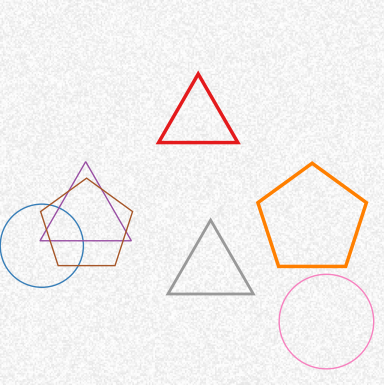[{"shape": "triangle", "thickness": 2.5, "radius": 0.59, "center": [0.515, 0.689]}, {"shape": "circle", "thickness": 1, "radius": 0.54, "center": [0.109, 0.362]}, {"shape": "triangle", "thickness": 1, "radius": 0.68, "center": [0.223, 0.443]}, {"shape": "pentagon", "thickness": 2.5, "radius": 0.74, "center": [0.811, 0.428]}, {"shape": "pentagon", "thickness": 1, "radius": 0.63, "center": [0.225, 0.412]}, {"shape": "circle", "thickness": 1, "radius": 0.61, "center": [0.848, 0.165]}, {"shape": "triangle", "thickness": 2, "radius": 0.64, "center": [0.547, 0.3]}]